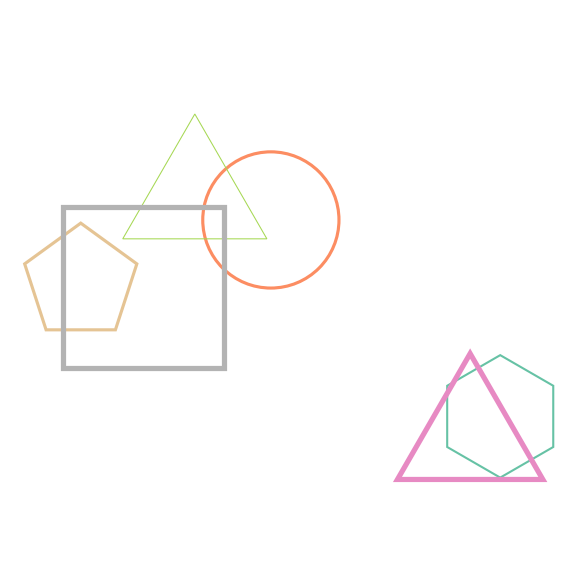[{"shape": "hexagon", "thickness": 1, "radius": 0.53, "center": [0.866, 0.278]}, {"shape": "circle", "thickness": 1.5, "radius": 0.59, "center": [0.469, 0.618]}, {"shape": "triangle", "thickness": 2.5, "radius": 0.73, "center": [0.814, 0.242]}, {"shape": "triangle", "thickness": 0.5, "radius": 0.72, "center": [0.337, 0.658]}, {"shape": "pentagon", "thickness": 1.5, "radius": 0.51, "center": [0.14, 0.511]}, {"shape": "square", "thickness": 2.5, "radius": 0.7, "center": [0.248, 0.501]}]